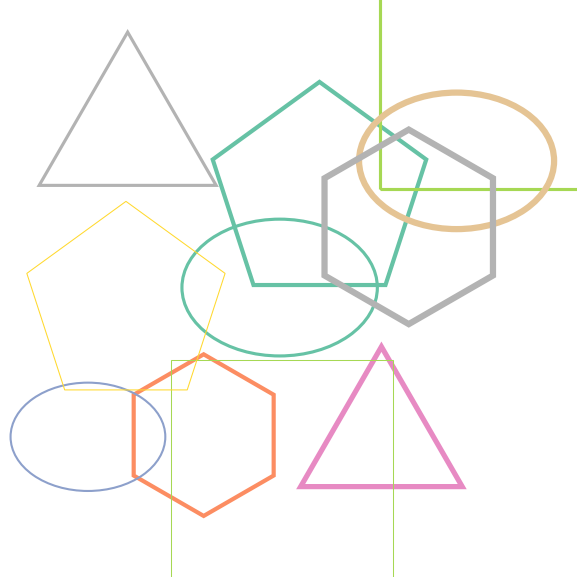[{"shape": "oval", "thickness": 1.5, "radius": 0.85, "center": [0.484, 0.501]}, {"shape": "pentagon", "thickness": 2, "radius": 0.97, "center": [0.553, 0.663]}, {"shape": "hexagon", "thickness": 2, "radius": 0.7, "center": [0.353, 0.246]}, {"shape": "oval", "thickness": 1, "radius": 0.67, "center": [0.152, 0.243]}, {"shape": "triangle", "thickness": 2.5, "radius": 0.81, "center": [0.66, 0.237]}, {"shape": "square", "thickness": 0.5, "radius": 0.96, "center": [0.489, 0.183]}, {"shape": "square", "thickness": 1.5, "radius": 0.9, "center": [0.837, 0.851]}, {"shape": "pentagon", "thickness": 0.5, "radius": 0.9, "center": [0.218, 0.47]}, {"shape": "oval", "thickness": 3, "radius": 0.84, "center": [0.791, 0.721]}, {"shape": "hexagon", "thickness": 3, "radius": 0.84, "center": [0.708, 0.606]}, {"shape": "triangle", "thickness": 1.5, "radius": 0.88, "center": [0.221, 0.767]}]